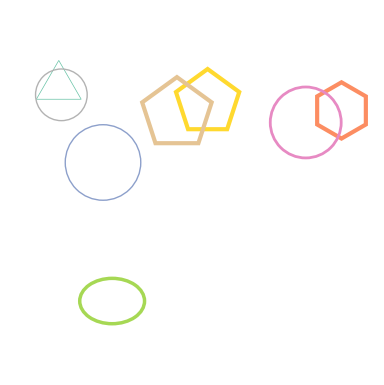[{"shape": "triangle", "thickness": 0.5, "radius": 0.34, "center": [0.153, 0.776]}, {"shape": "hexagon", "thickness": 3, "radius": 0.37, "center": [0.887, 0.713]}, {"shape": "circle", "thickness": 1, "radius": 0.49, "center": [0.268, 0.578]}, {"shape": "circle", "thickness": 2, "radius": 0.46, "center": [0.794, 0.682]}, {"shape": "oval", "thickness": 2.5, "radius": 0.42, "center": [0.291, 0.218]}, {"shape": "pentagon", "thickness": 3, "radius": 0.43, "center": [0.539, 0.734]}, {"shape": "pentagon", "thickness": 3, "radius": 0.47, "center": [0.46, 0.705]}, {"shape": "circle", "thickness": 1, "radius": 0.34, "center": [0.159, 0.754]}]